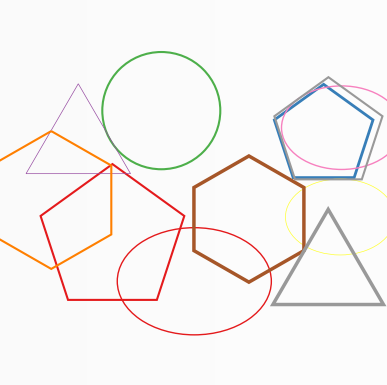[{"shape": "pentagon", "thickness": 1.5, "radius": 0.97, "center": [0.29, 0.379]}, {"shape": "oval", "thickness": 1, "radius": 0.99, "center": [0.501, 0.269]}, {"shape": "pentagon", "thickness": 2, "radius": 0.67, "center": [0.835, 0.647]}, {"shape": "circle", "thickness": 1.5, "radius": 0.76, "center": [0.416, 0.713]}, {"shape": "triangle", "thickness": 0.5, "radius": 0.78, "center": [0.202, 0.627]}, {"shape": "hexagon", "thickness": 1.5, "radius": 0.9, "center": [0.132, 0.481]}, {"shape": "oval", "thickness": 0.5, "radius": 0.71, "center": [0.878, 0.437]}, {"shape": "hexagon", "thickness": 2.5, "radius": 0.82, "center": [0.642, 0.431]}, {"shape": "oval", "thickness": 1, "radius": 0.77, "center": [0.881, 0.668]}, {"shape": "triangle", "thickness": 2.5, "radius": 0.82, "center": [0.847, 0.291]}, {"shape": "pentagon", "thickness": 1.5, "radius": 0.73, "center": [0.848, 0.653]}]